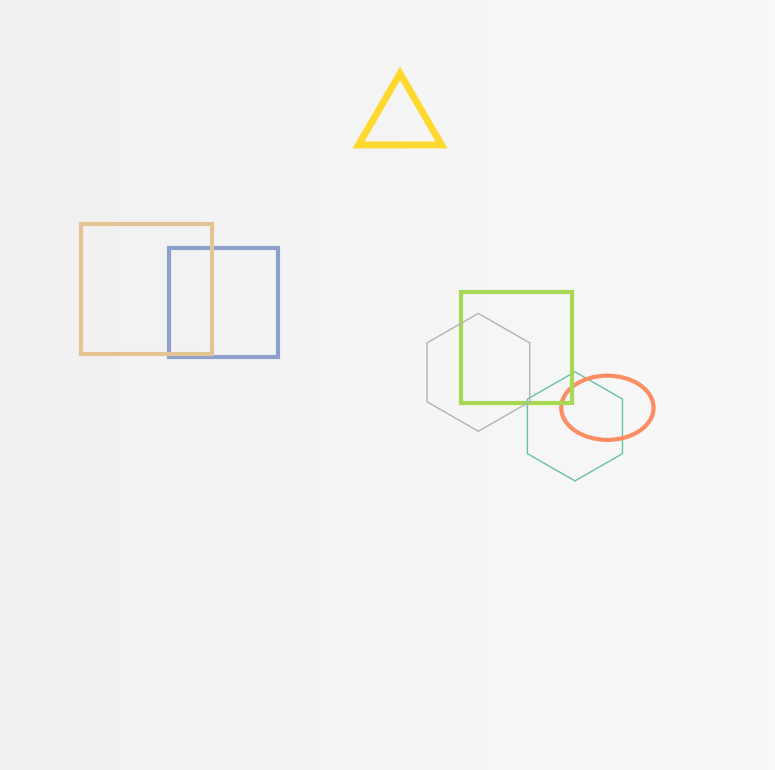[{"shape": "hexagon", "thickness": 0.5, "radius": 0.35, "center": [0.742, 0.446]}, {"shape": "oval", "thickness": 1.5, "radius": 0.3, "center": [0.784, 0.47]}, {"shape": "square", "thickness": 1.5, "radius": 0.35, "center": [0.288, 0.607]}, {"shape": "square", "thickness": 1.5, "radius": 0.36, "center": [0.667, 0.549]}, {"shape": "triangle", "thickness": 2.5, "radius": 0.31, "center": [0.516, 0.843]}, {"shape": "square", "thickness": 1.5, "radius": 0.42, "center": [0.189, 0.625]}, {"shape": "hexagon", "thickness": 0.5, "radius": 0.38, "center": [0.617, 0.516]}]